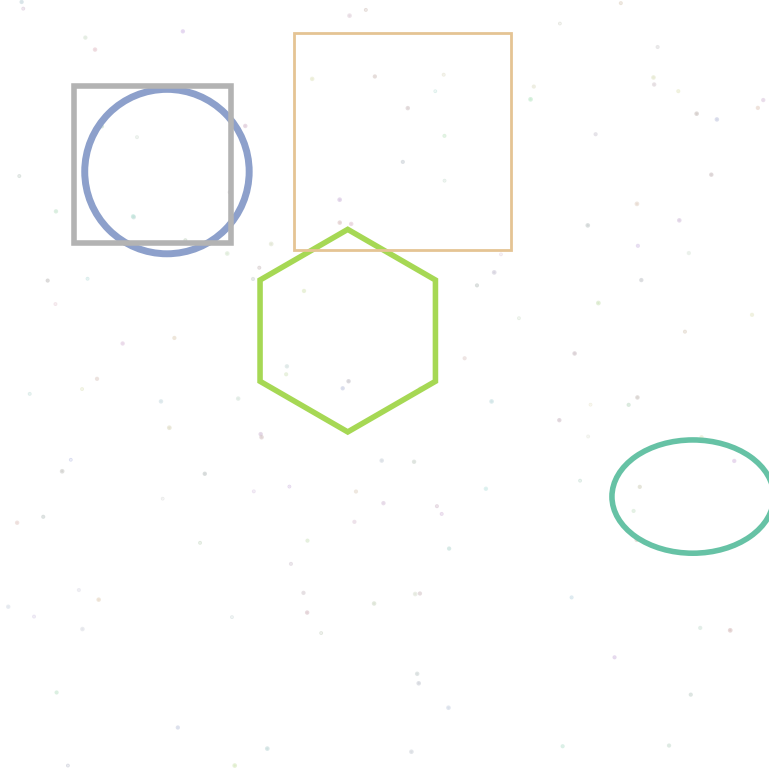[{"shape": "oval", "thickness": 2, "radius": 0.53, "center": [0.9, 0.355]}, {"shape": "circle", "thickness": 2.5, "radius": 0.53, "center": [0.217, 0.777]}, {"shape": "hexagon", "thickness": 2, "radius": 0.66, "center": [0.452, 0.571]}, {"shape": "square", "thickness": 1, "radius": 0.7, "center": [0.523, 0.816]}, {"shape": "square", "thickness": 2, "radius": 0.51, "center": [0.198, 0.786]}]